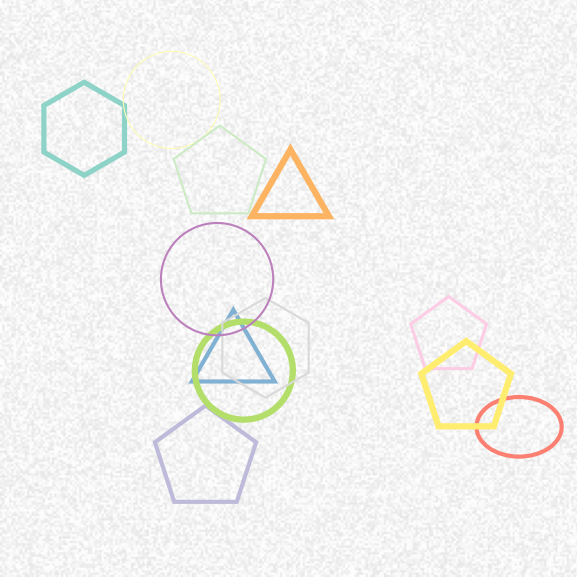[{"shape": "hexagon", "thickness": 2.5, "radius": 0.4, "center": [0.146, 0.776]}, {"shape": "circle", "thickness": 0.5, "radius": 0.42, "center": [0.297, 0.826]}, {"shape": "pentagon", "thickness": 2, "radius": 0.46, "center": [0.356, 0.205]}, {"shape": "oval", "thickness": 2, "radius": 0.37, "center": [0.899, 0.26]}, {"shape": "triangle", "thickness": 2, "radius": 0.41, "center": [0.404, 0.38]}, {"shape": "triangle", "thickness": 3, "radius": 0.39, "center": [0.503, 0.663]}, {"shape": "circle", "thickness": 3, "radius": 0.42, "center": [0.422, 0.357]}, {"shape": "pentagon", "thickness": 1.5, "radius": 0.35, "center": [0.777, 0.417]}, {"shape": "hexagon", "thickness": 1, "radius": 0.43, "center": [0.46, 0.397]}, {"shape": "circle", "thickness": 1, "radius": 0.49, "center": [0.376, 0.516]}, {"shape": "pentagon", "thickness": 1, "radius": 0.42, "center": [0.381, 0.698]}, {"shape": "pentagon", "thickness": 3, "radius": 0.41, "center": [0.807, 0.327]}]